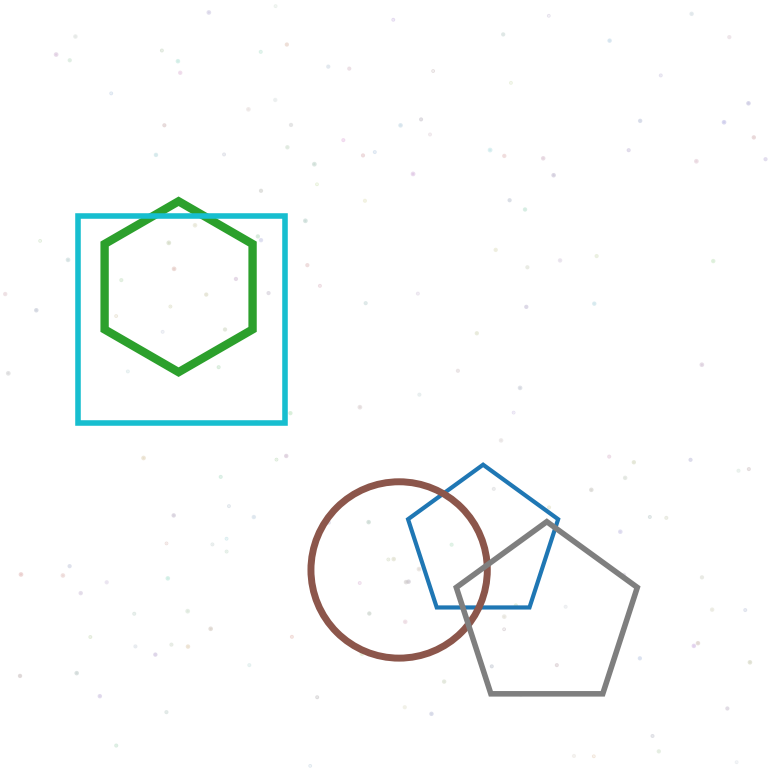[{"shape": "pentagon", "thickness": 1.5, "radius": 0.51, "center": [0.627, 0.294]}, {"shape": "hexagon", "thickness": 3, "radius": 0.55, "center": [0.232, 0.628]}, {"shape": "circle", "thickness": 2.5, "radius": 0.57, "center": [0.518, 0.26]}, {"shape": "pentagon", "thickness": 2, "radius": 0.62, "center": [0.71, 0.199]}, {"shape": "square", "thickness": 2, "radius": 0.67, "center": [0.236, 0.585]}]